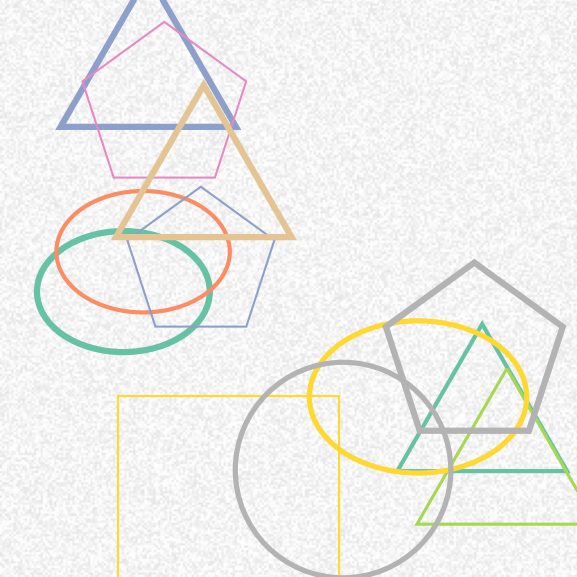[{"shape": "oval", "thickness": 3, "radius": 0.75, "center": [0.214, 0.494]}, {"shape": "triangle", "thickness": 2, "radius": 0.85, "center": [0.835, 0.268]}, {"shape": "oval", "thickness": 2, "radius": 0.75, "center": [0.248, 0.563]}, {"shape": "pentagon", "thickness": 1, "radius": 0.67, "center": [0.348, 0.542]}, {"shape": "triangle", "thickness": 3, "radius": 0.88, "center": [0.257, 0.867]}, {"shape": "pentagon", "thickness": 1, "radius": 0.75, "center": [0.284, 0.812]}, {"shape": "triangle", "thickness": 1.5, "radius": 0.9, "center": [0.878, 0.181]}, {"shape": "oval", "thickness": 2.5, "radius": 0.94, "center": [0.724, 0.312]}, {"shape": "square", "thickness": 1, "radius": 0.96, "center": [0.395, 0.121]}, {"shape": "triangle", "thickness": 3, "radius": 0.88, "center": [0.353, 0.676]}, {"shape": "pentagon", "thickness": 3, "radius": 0.81, "center": [0.821, 0.383]}, {"shape": "circle", "thickness": 2.5, "radius": 0.93, "center": [0.594, 0.185]}]